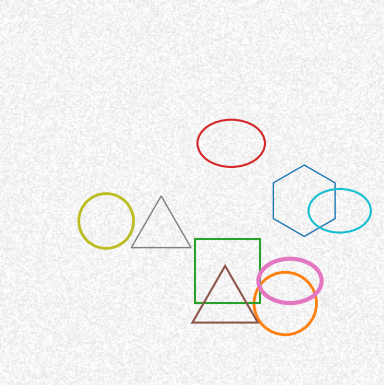[{"shape": "hexagon", "thickness": 1, "radius": 0.46, "center": [0.79, 0.479]}, {"shape": "circle", "thickness": 2, "radius": 0.41, "center": [0.741, 0.212]}, {"shape": "square", "thickness": 1.5, "radius": 0.42, "center": [0.591, 0.297]}, {"shape": "oval", "thickness": 1.5, "radius": 0.44, "center": [0.601, 0.628]}, {"shape": "triangle", "thickness": 1.5, "radius": 0.49, "center": [0.585, 0.211]}, {"shape": "oval", "thickness": 3, "radius": 0.41, "center": [0.753, 0.27]}, {"shape": "triangle", "thickness": 1, "radius": 0.45, "center": [0.419, 0.402]}, {"shape": "circle", "thickness": 2, "radius": 0.36, "center": [0.276, 0.426]}, {"shape": "oval", "thickness": 1.5, "radius": 0.4, "center": [0.882, 0.453]}]